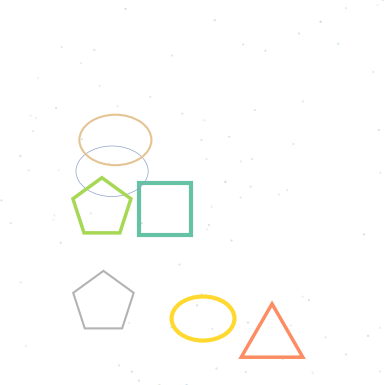[{"shape": "square", "thickness": 3, "radius": 0.34, "center": [0.429, 0.457]}, {"shape": "triangle", "thickness": 2.5, "radius": 0.46, "center": [0.707, 0.118]}, {"shape": "oval", "thickness": 0.5, "radius": 0.47, "center": [0.291, 0.555]}, {"shape": "pentagon", "thickness": 2.5, "radius": 0.4, "center": [0.265, 0.459]}, {"shape": "oval", "thickness": 3, "radius": 0.41, "center": [0.527, 0.173]}, {"shape": "oval", "thickness": 1.5, "radius": 0.47, "center": [0.3, 0.636]}, {"shape": "pentagon", "thickness": 1.5, "radius": 0.41, "center": [0.269, 0.214]}]